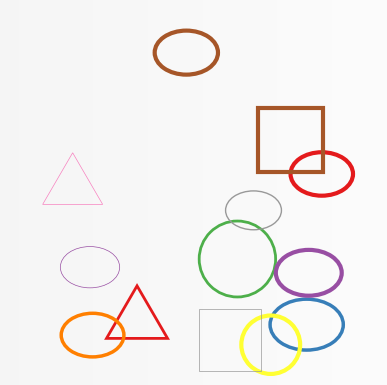[{"shape": "triangle", "thickness": 2, "radius": 0.45, "center": [0.354, 0.167]}, {"shape": "oval", "thickness": 3, "radius": 0.4, "center": [0.83, 0.548]}, {"shape": "oval", "thickness": 2.5, "radius": 0.47, "center": [0.791, 0.157]}, {"shape": "circle", "thickness": 2, "radius": 0.49, "center": [0.613, 0.327]}, {"shape": "oval", "thickness": 3, "radius": 0.43, "center": [0.797, 0.291]}, {"shape": "oval", "thickness": 0.5, "radius": 0.38, "center": [0.232, 0.306]}, {"shape": "oval", "thickness": 2.5, "radius": 0.4, "center": [0.239, 0.13]}, {"shape": "circle", "thickness": 3, "radius": 0.38, "center": [0.699, 0.105]}, {"shape": "oval", "thickness": 3, "radius": 0.41, "center": [0.481, 0.863]}, {"shape": "square", "thickness": 3, "radius": 0.42, "center": [0.749, 0.637]}, {"shape": "triangle", "thickness": 0.5, "radius": 0.45, "center": [0.188, 0.514]}, {"shape": "square", "thickness": 0.5, "radius": 0.4, "center": [0.594, 0.117]}, {"shape": "oval", "thickness": 1, "radius": 0.36, "center": [0.654, 0.454]}]